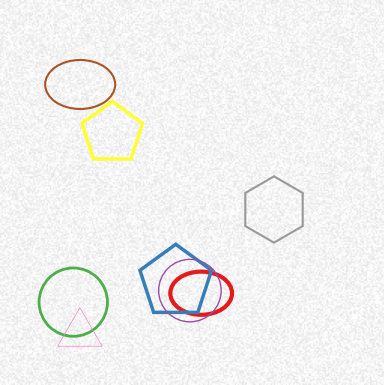[{"shape": "oval", "thickness": 3, "radius": 0.4, "center": [0.523, 0.238]}, {"shape": "pentagon", "thickness": 2.5, "radius": 0.49, "center": [0.456, 0.268]}, {"shape": "circle", "thickness": 2, "radius": 0.44, "center": [0.19, 0.215]}, {"shape": "circle", "thickness": 1, "radius": 0.41, "center": [0.493, 0.245]}, {"shape": "pentagon", "thickness": 2.5, "radius": 0.41, "center": [0.292, 0.654]}, {"shape": "oval", "thickness": 1.5, "radius": 0.45, "center": [0.208, 0.781]}, {"shape": "triangle", "thickness": 0.5, "radius": 0.33, "center": [0.207, 0.134]}, {"shape": "hexagon", "thickness": 1.5, "radius": 0.43, "center": [0.712, 0.456]}]